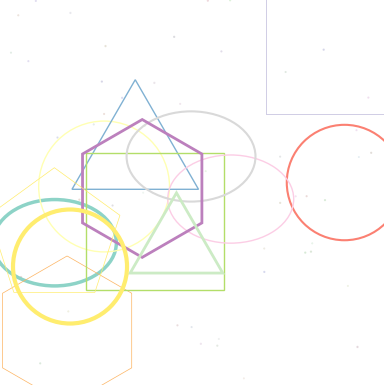[{"shape": "oval", "thickness": 2.5, "radius": 0.8, "center": [0.142, 0.37]}, {"shape": "circle", "thickness": 1, "radius": 0.85, "center": [0.27, 0.516]}, {"shape": "square", "thickness": 0.5, "radius": 0.97, "center": [0.884, 0.897]}, {"shape": "circle", "thickness": 1.5, "radius": 0.75, "center": [0.895, 0.526]}, {"shape": "triangle", "thickness": 1, "radius": 0.95, "center": [0.351, 0.603]}, {"shape": "hexagon", "thickness": 0.5, "radius": 0.97, "center": [0.174, 0.141]}, {"shape": "square", "thickness": 1, "radius": 0.89, "center": [0.402, 0.424]}, {"shape": "oval", "thickness": 1, "radius": 0.82, "center": [0.599, 0.483]}, {"shape": "oval", "thickness": 1.5, "radius": 0.84, "center": [0.496, 0.594]}, {"shape": "hexagon", "thickness": 2, "radius": 0.9, "center": [0.369, 0.511]}, {"shape": "triangle", "thickness": 2, "radius": 0.69, "center": [0.458, 0.36]}, {"shape": "pentagon", "thickness": 0.5, "radius": 0.9, "center": [0.141, 0.385]}, {"shape": "circle", "thickness": 3, "radius": 0.74, "center": [0.182, 0.308]}]